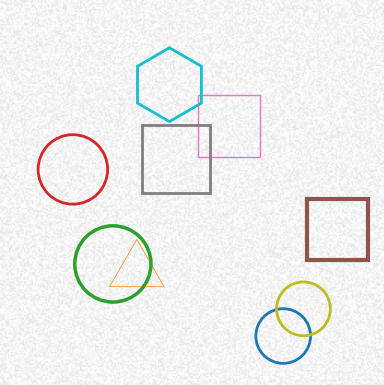[{"shape": "circle", "thickness": 2, "radius": 0.36, "center": [0.736, 0.127]}, {"shape": "triangle", "thickness": 0.5, "radius": 0.41, "center": [0.355, 0.296]}, {"shape": "circle", "thickness": 2.5, "radius": 0.5, "center": [0.293, 0.314]}, {"shape": "circle", "thickness": 2, "radius": 0.45, "center": [0.189, 0.56]}, {"shape": "square", "thickness": 3, "radius": 0.4, "center": [0.876, 0.404]}, {"shape": "square", "thickness": 1, "radius": 0.4, "center": [0.596, 0.672]}, {"shape": "square", "thickness": 2, "radius": 0.44, "center": [0.457, 0.586]}, {"shape": "circle", "thickness": 2, "radius": 0.35, "center": [0.788, 0.198]}, {"shape": "hexagon", "thickness": 2, "radius": 0.48, "center": [0.44, 0.78]}]